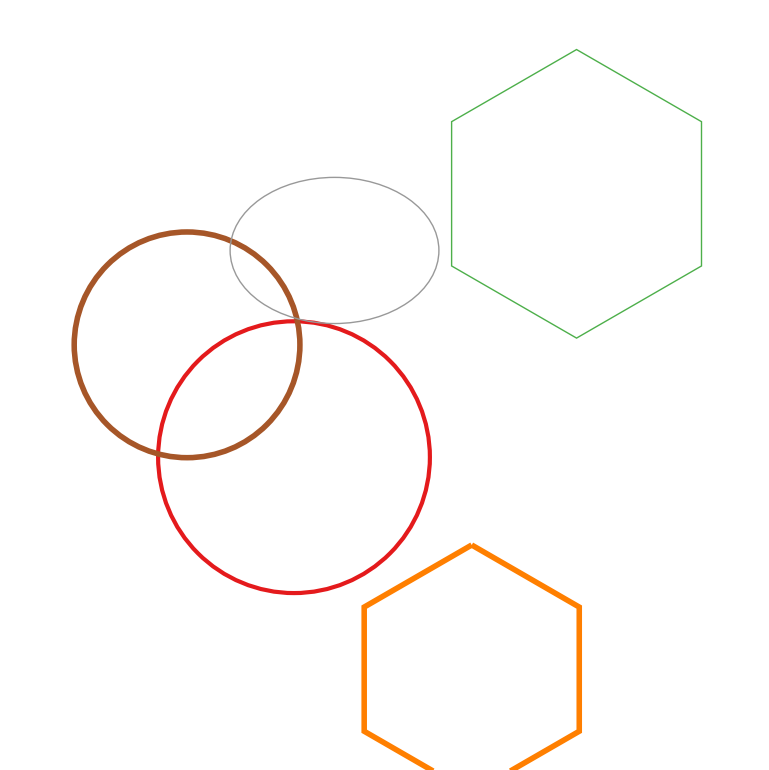[{"shape": "circle", "thickness": 1.5, "radius": 0.88, "center": [0.382, 0.406]}, {"shape": "hexagon", "thickness": 0.5, "radius": 0.94, "center": [0.749, 0.748]}, {"shape": "hexagon", "thickness": 2, "radius": 0.81, "center": [0.613, 0.131]}, {"shape": "circle", "thickness": 2, "radius": 0.73, "center": [0.243, 0.552]}, {"shape": "oval", "thickness": 0.5, "radius": 0.68, "center": [0.434, 0.675]}]